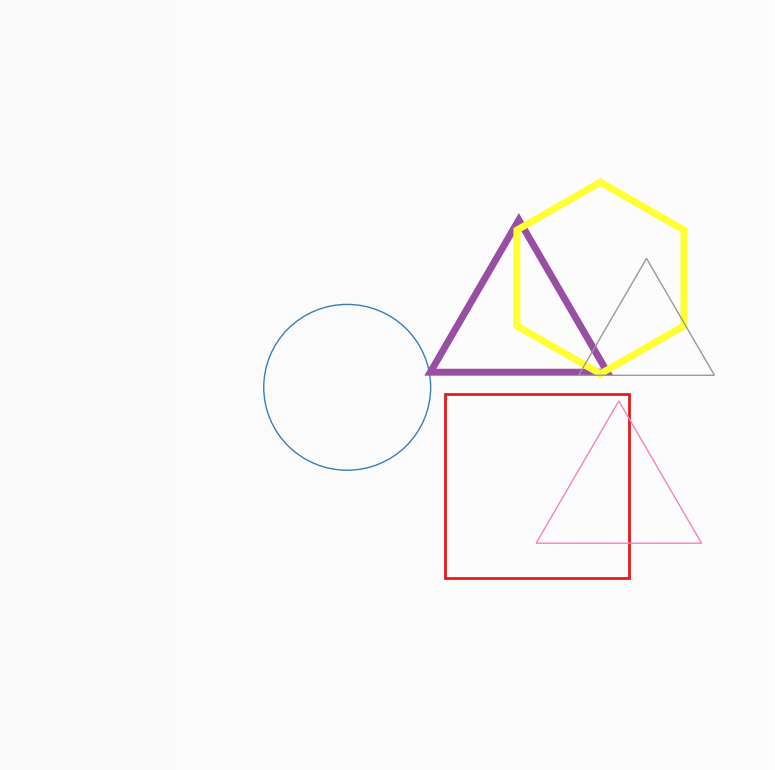[{"shape": "square", "thickness": 1, "radius": 0.59, "center": [0.693, 0.369]}, {"shape": "circle", "thickness": 0.5, "radius": 0.54, "center": [0.448, 0.497]}, {"shape": "triangle", "thickness": 2.5, "radius": 0.66, "center": [0.669, 0.583]}, {"shape": "hexagon", "thickness": 2.5, "radius": 0.62, "center": [0.775, 0.639]}, {"shape": "triangle", "thickness": 0.5, "radius": 0.62, "center": [0.799, 0.356]}, {"shape": "triangle", "thickness": 0.5, "radius": 0.51, "center": [0.834, 0.563]}]